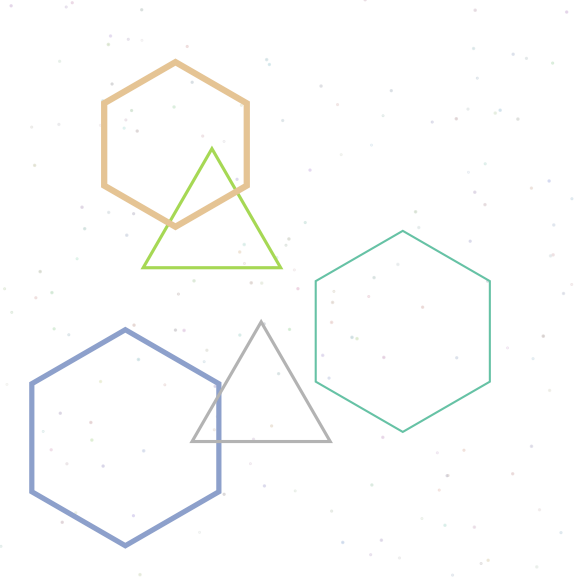[{"shape": "hexagon", "thickness": 1, "radius": 0.87, "center": [0.697, 0.425]}, {"shape": "hexagon", "thickness": 2.5, "radius": 0.94, "center": [0.217, 0.241]}, {"shape": "triangle", "thickness": 1.5, "radius": 0.69, "center": [0.367, 0.604]}, {"shape": "hexagon", "thickness": 3, "radius": 0.71, "center": [0.304, 0.749]}, {"shape": "triangle", "thickness": 1.5, "radius": 0.69, "center": [0.452, 0.304]}]